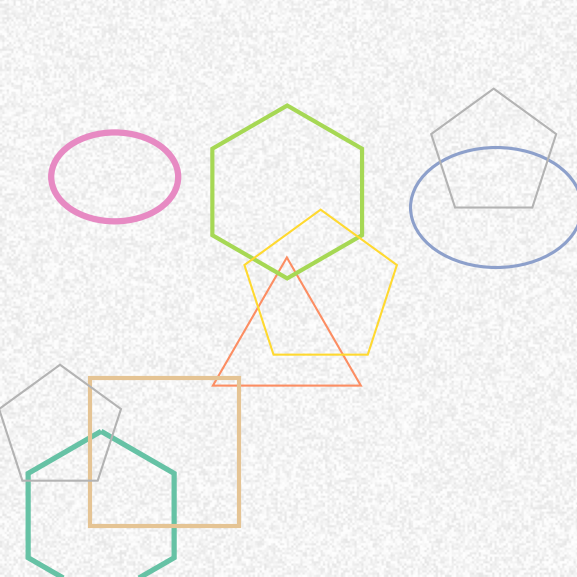[{"shape": "hexagon", "thickness": 2.5, "radius": 0.73, "center": [0.175, 0.106]}, {"shape": "triangle", "thickness": 1, "radius": 0.74, "center": [0.497, 0.405]}, {"shape": "oval", "thickness": 1.5, "radius": 0.74, "center": [0.859, 0.64]}, {"shape": "oval", "thickness": 3, "radius": 0.55, "center": [0.199, 0.693]}, {"shape": "hexagon", "thickness": 2, "radius": 0.75, "center": [0.497, 0.667]}, {"shape": "pentagon", "thickness": 1, "radius": 0.69, "center": [0.555, 0.497]}, {"shape": "square", "thickness": 2, "radius": 0.64, "center": [0.285, 0.216]}, {"shape": "pentagon", "thickness": 1, "radius": 0.57, "center": [0.855, 0.732]}, {"shape": "pentagon", "thickness": 1, "radius": 0.55, "center": [0.104, 0.257]}]